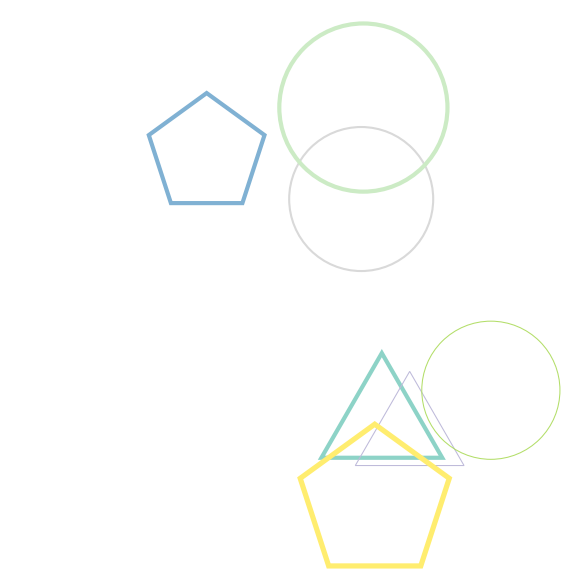[{"shape": "triangle", "thickness": 2, "radius": 0.6, "center": [0.661, 0.267]}, {"shape": "triangle", "thickness": 0.5, "radius": 0.54, "center": [0.709, 0.247]}, {"shape": "pentagon", "thickness": 2, "radius": 0.53, "center": [0.358, 0.733]}, {"shape": "circle", "thickness": 0.5, "radius": 0.6, "center": [0.85, 0.323]}, {"shape": "circle", "thickness": 1, "radius": 0.62, "center": [0.625, 0.654]}, {"shape": "circle", "thickness": 2, "radius": 0.73, "center": [0.629, 0.813]}, {"shape": "pentagon", "thickness": 2.5, "radius": 0.68, "center": [0.649, 0.129]}]